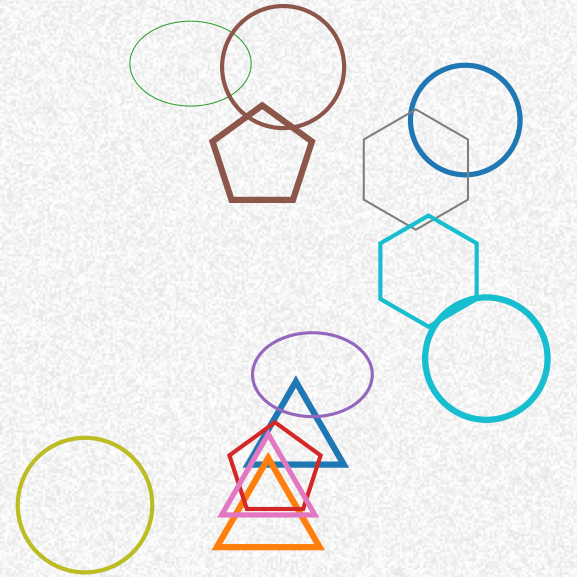[{"shape": "circle", "thickness": 2.5, "radius": 0.47, "center": [0.806, 0.791]}, {"shape": "triangle", "thickness": 3, "radius": 0.48, "center": [0.512, 0.243]}, {"shape": "triangle", "thickness": 3, "radius": 0.51, "center": [0.464, 0.103]}, {"shape": "oval", "thickness": 0.5, "radius": 0.53, "center": [0.33, 0.889]}, {"shape": "pentagon", "thickness": 2, "radius": 0.41, "center": [0.476, 0.185]}, {"shape": "oval", "thickness": 1.5, "radius": 0.52, "center": [0.541, 0.35]}, {"shape": "circle", "thickness": 2, "radius": 0.53, "center": [0.49, 0.883]}, {"shape": "pentagon", "thickness": 3, "radius": 0.45, "center": [0.454, 0.726]}, {"shape": "triangle", "thickness": 2.5, "radius": 0.47, "center": [0.465, 0.154]}, {"shape": "hexagon", "thickness": 1, "radius": 0.52, "center": [0.72, 0.706]}, {"shape": "circle", "thickness": 2, "radius": 0.58, "center": [0.147, 0.125]}, {"shape": "hexagon", "thickness": 2, "radius": 0.48, "center": [0.742, 0.53]}, {"shape": "circle", "thickness": 3, "radius": 0.53, "center": [0.842, 0.378]}]